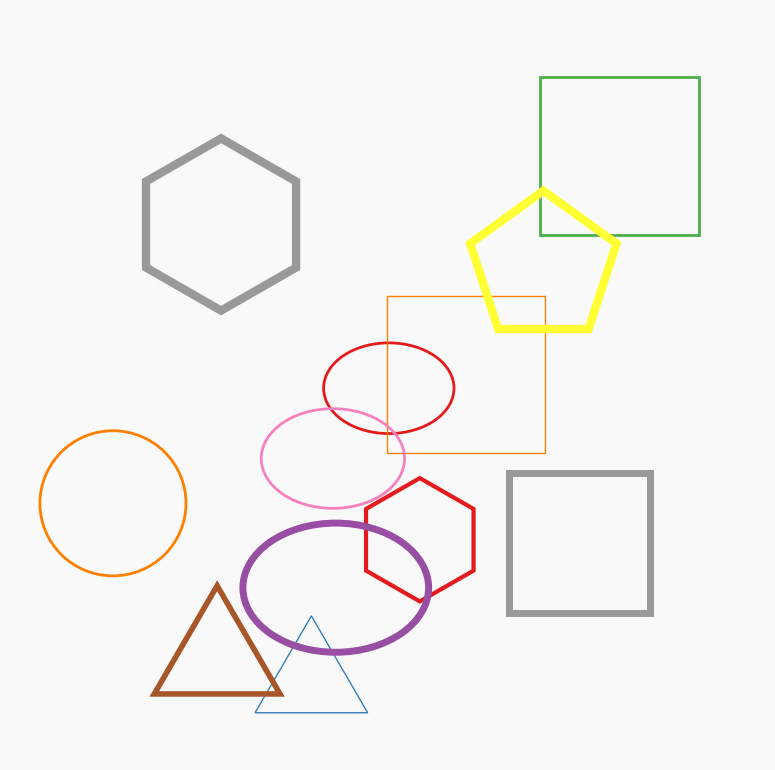[{"shape": "oval", "thickness": 1, "radius": 0.42, "center": [0.502, 0.496]}, {"shape": "hexagon", "thickness": 1.5, "radius": 0.4, "center": [0.542, 0.299]}, {"shape": "triangle", "thickness": 0.5, "radius": 0.42, "center": [0.402, 0.116]}, {"shape": "square", "thickness": 1, "radius": 0.51, "center": [0.8, 0.797]}, {"shape": "oval", "thickness": 2.5, "radius": 0.6, "center": [0.433, 0.237]}, {"shape": "circle", "thickness": 1, "radius": 0.47, "center": [0.146, 0.346]}, {"shape": "square", "thickness": 0.5, "radius": 0.51, "center": [0.601, 0.513]}, {"shape": "pentagon", "thickness": 3, "radius": 0.5, "center": [0.701, 0.653]}, {"shape": "triangle", "thickness": 2, "radius": 0.47, "center": [0.28, 0.146]}, {"shape": "oval", "thickness": 1, "radius": 0.46, "center": [0.43, 0.405]}, {"shape": "hexagon", "thickness": 3, "radius": 0.56, "center": [0.285, 0.708]}, {"shape": "square", "thickness": 2.5, "radius": 0.46, "center": [0.748, 0.295]}]